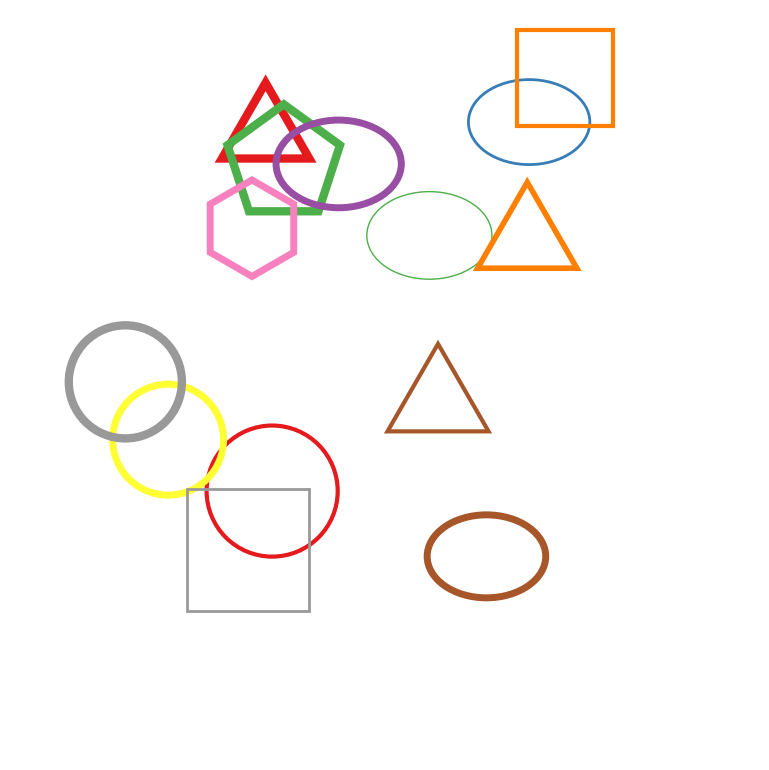[{"shape": "triangle", "thickness": 3, "radius": 0.33, "center": [0.345, 0.827]}, {"shape": "circle", "thickness": 1.5, "radius": 0.43, "center": [0.353, 0.362]}, {"shape": "oval", "thickness": 1, "radius": 0.39, "center": [0.687, 0.841]}, {"shape": "pentagon", "thickness": 3, "radius": 0.38, "center": [0.369, 0.788]}, {"shape": "oval", "thickness": 0.5, "radius": 0.41, "center": [0.558, 0.694]}, {"shape": "oval", "thickness": 2.5, "radius": 0.41, "center": [0.44, 0.787]}, {"shape": "triangle", "thickness": 2, "radius": 0.37, "center": [0.685, 0.689]}, {"shape": "square", "thickness": 1.5, "radius": 0.31, "center": [0.734, 0.899]}, {"shape": "circle", "thickness": 2.5, "radius": 0.36, "center": [0.218, 0.429]}, {"shape": "oval", "thickness": 2.5, "radius": 0.38, "center": [0.632, 0.277]}, {"shape": "triangle", "thickness": 1.5, "radius": 0.38, "center": [0.569, 0.478]}, {"shape": "hexagon", "thickness": 2.5, "radius": 0.31, "center": [0.327, 0.704]}, {"shape": "circle", "thickness": 3, "radius": 0.37, "center": [0.163, 0.504]}, {"shape": "square", "thickness": 1, "radius": 0.4, "center": [0.322, 0.286]}]